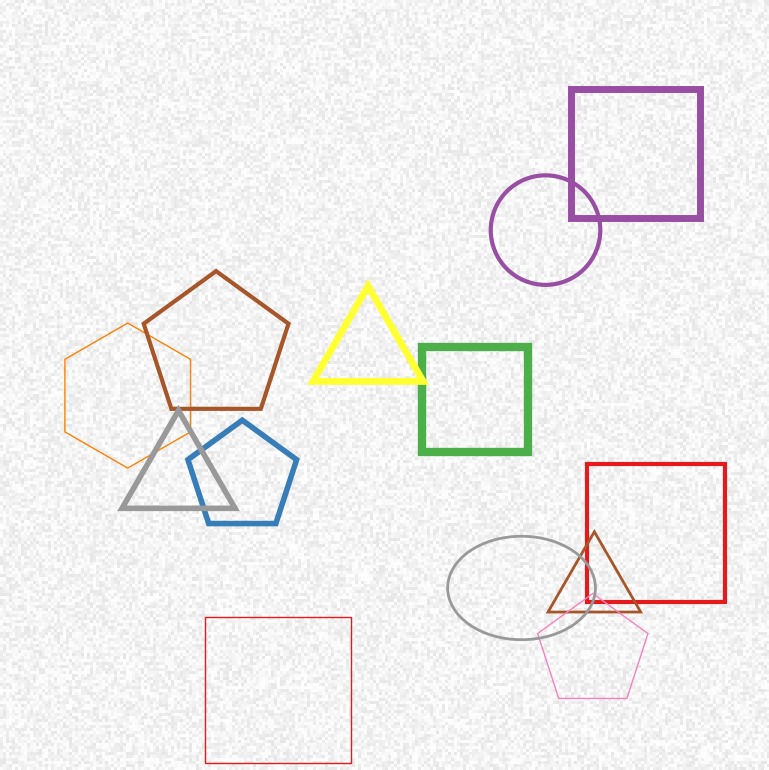[{"shape": "square", "thickness": 0.5, "radius": 0.47, "center": [0.361, 0.104]}, {"shape": "square", "thickness": 1.5, "radius": 0.45, "center": [0.852, 0.308]}, {"shape": "pentagon", "thickness": 2, "radius": 0.37, "center": [0.315, 0.38]}, {"shape": "square", "thickness": 3, "radius": 0.34, "center": [0.617, 0.481]}, {"shape": "circle", "thickness": 1.5, "radius": 0.36, "center": [0.708, 0.701]}, {"shape": "square", "thickness": 2.5, "radius": 0.42, "center": [0.825, 0.801]}, {"shape": "hexagon", "thickness": 0.5, "radius": 0.47, "center": [0.166, 0.486]}, {"shape": "triangle", "thickness": 2.5, "radius": 0.41, "center": [0.478, 0.546]}, {"shape": "pentagon", "thickness": 1.5, "radius": 0.49, "center": [0.281, 0.549]}, {"shape": "triangle", "thickness": 1, "radius": 0.35, "center": [0.772, 0.24]}, {"shape": "pentagon", "thickness": 0.5, "radius": 0.38, "center": [0.77, 0.154]}, {"shape": "oval", "thickness": 1, "radius": 0.48, "center": [0.677, 0.236]}, {"shape": "triangle", "thickness": 2, "radius": 0.42, "center": [0.232, 0.382]}]